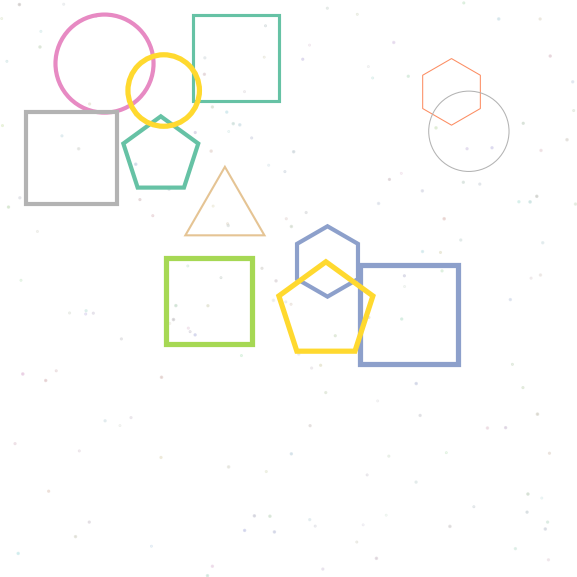[{"shape": "pentagon", "thickness": 2, "radius": 0.34, "center": [0.278, 0.729]}, {"shape": "square", "thickness": 1.5, "radius": 0.37, "center": [0.408, 0.899]}, {"shape": "hexagon", "thickness": 0.5, "radius": 0.29, "center": [0.782, 0.84]}, {"shape": "hexagon", "thickness": 2, "radius": 0.3, "center": [0.567, 0.546]}, {"shape": "square", "thickness": 2.5, "radius": 0.43, "center": [0.708, 0.455]}, {"shape": "circle", "thickness": 2, "radius": 0.42, "center": [0.181, 0.889]}, {"shape": "square", "thickness": 2.5, "radius": 0.37, "center": [0.362, 0.478]}, {"shape": "pentagon", "thickness": 2.5, "radius": 0.43, "center": [0.564, 0.46]}, {"shape": "circle", "thickness": 2.5, "radius": 0.31, "center": [0.283, 0.842]}, {"shape": "triangle", "thickness": 1, "radius": 0.4, "center": [0.389, 0.631]}, {"shape": "square", "thickness": 2, "radius": 0.4, "center": [0.124, 0.725]}, {"shape": "circle", "thickness": 0.5, "radius": 0.35, "center": [0.812, 0.772]}]